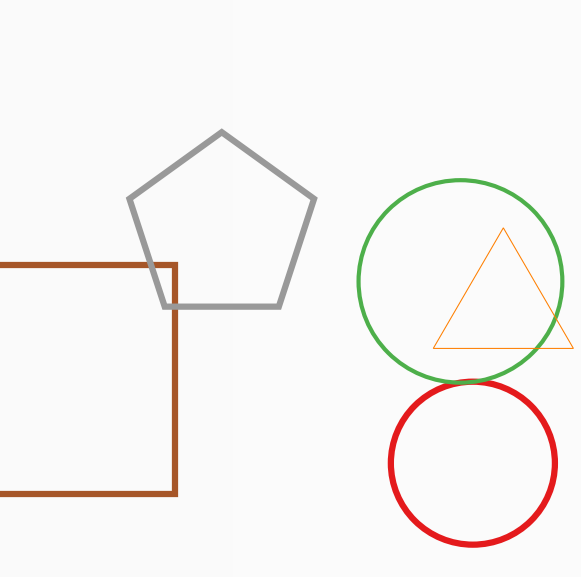[{"shape": "circle", "thickness": 3, "radius": 0.71, "center": [0.814, 0.197]}, {"shape": "circle", "thickness": 2, "radius": 0.88, "center": [0.792, 0.512]}, {"shape": "triangle", "thickness": 0.5, "radius": 0.7, "center": [0.866, 0.465]}, {"shape": "square", "thickness": 3, "radius": 0.99, "center": [0.102, 0.341]}, {"shape": "pentagon", "thickness": 3, "radius": 0.83, "center": [0.382, 0.603]}]